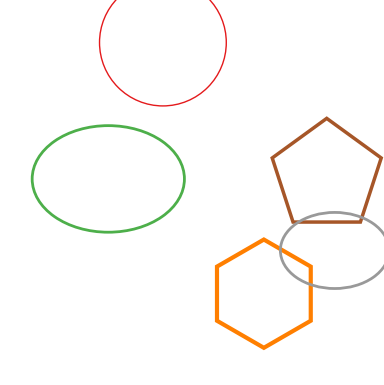[{"shape": "circle", "thickness": 1, "radius": 0.82, "center": [0.423, 0.89]}, {"shape": "oval", "thickness": 2, "radius": 0.99, "center": [0.281, 0.535]}, {"shape": "hexagon", "thickness": 3, "radius": 0.7, "center": [0.685, 0.237]}, {"shape": "pentagon", "thickness": 2.5, "radius": 0.74, "center": [0.849, 0.544]}, {"shape": "oval", "thickness": 2, "radius": 0.71, "center": [0.869, 0.349]}]